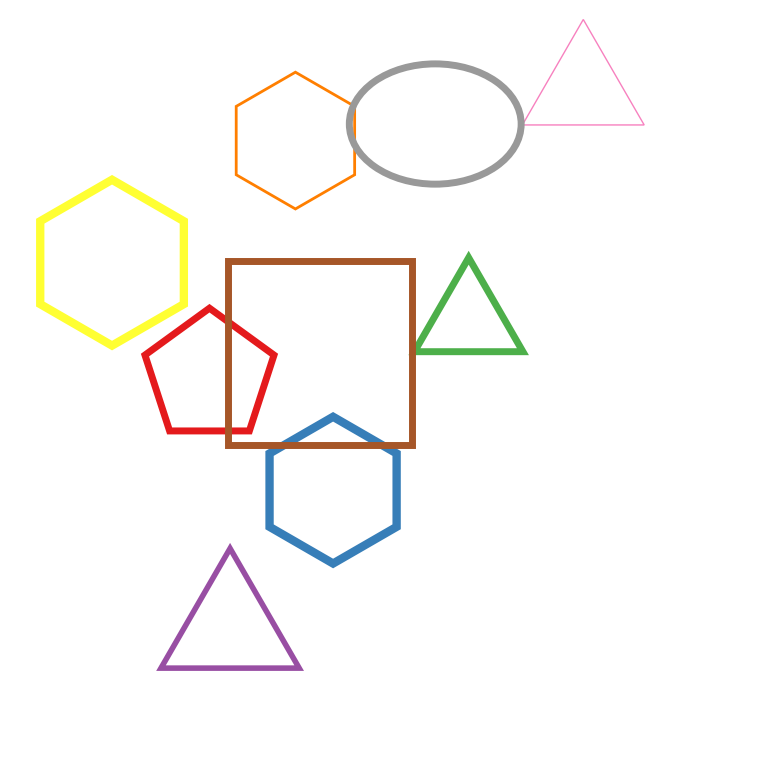[{"shape": "pentagon", "thickness": 2.5, "radius": 0.44, "center": [0.272, 0.512]}, {"shape": "hexagon", "thickness": 3, "radius": 0.48, "center": [0.433, 0.363]}, {"shape": "triangle", "thickness": 2.5, "radius": 0.41, "center": [0.609, 0.584]}, {"shape": "triangle", "thickness": 2, "radius": 0.52, "center": [0.299, 0.184]}, {"shape": "hexagon", "thickness": 1, "radius": 0.44, "center": [0.384, 0.817]}, {"shape": "hexagon", "thickness": 3, "radius": 0.54, "center": [0.146, 0.659]}, {"shape": "square", "thickness": 2.5, "radius": 0.6, "center": [0.416, 0.541]}, {"shape": "triangle", "thickness": 0.5, "radius": 0.46, "center": [0.758, 0.883]}, {"shape": "oval", "thickness": 2.5, "radius": 0.56, "center": [0.565, 0.839]}]